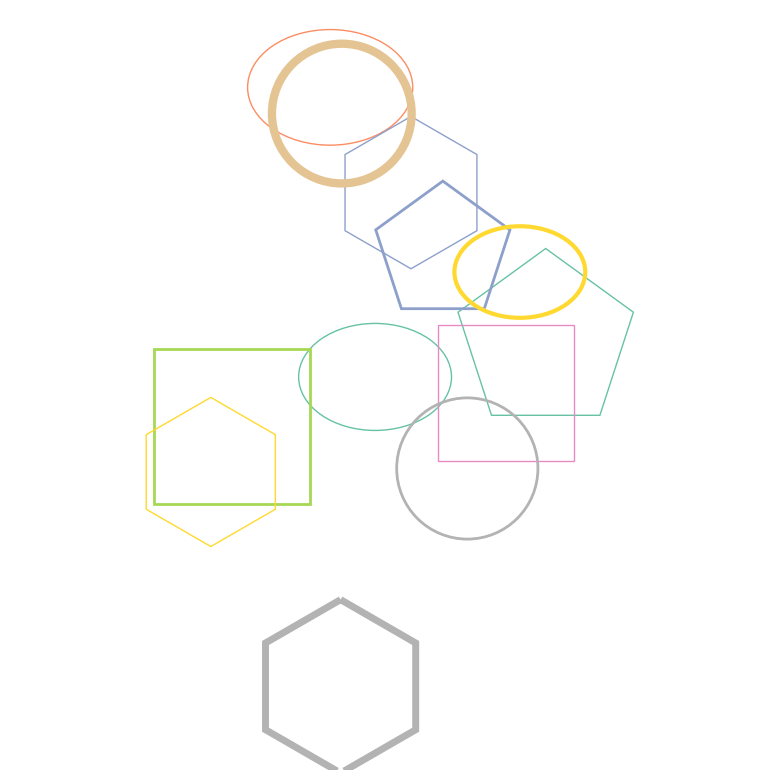[{"shape": "pentagon", "thickness": 0.5, "radius": 0.6, "center": [0.709, 0.558]}, {"shape": "oval", "thickness": 0.5, "radius": 0.5, "center": [0.487, 0.51]}, {"shape": "oval", "thickness": 0.5, "radius": 0.54, "center": [0.429, 0.887]}, {"shape": "pentagon", "thickness": 1, "radius": 0.46, "center": [0.575, 0.673]}, {"shape": "hexagon", "thickness": 0.5, "radius": 0.49, "center": [0.534, 0.75]}, {"shape": "square", "thickness": 0.5, "radius": 0.44, "center": [0.657, 0.49]}, {"shape": "square", "thickness": 1, "radius": 0.5, "center": [0.302, 0.446]}, {"shape": "hexagon", "thickness": 0.5, "radius": 0.48, "center": [0.274, 0.387]}, {"shape": "oval", "thickness": 1.5, "radius": 0.42, "center": [0.675, 0.647]}, {"shape": "circle", "thickness": 3, "radius": 0.45, "center": [0.444, 0.853]}, {"shape": "hexagon", "thickness": 2.5, "radius": 0.56, "center": [0.442, 0.109]}, {"shape": "circle", "thickness": 1, "radius": 0.46, "center": [0.607, 0.392]}]